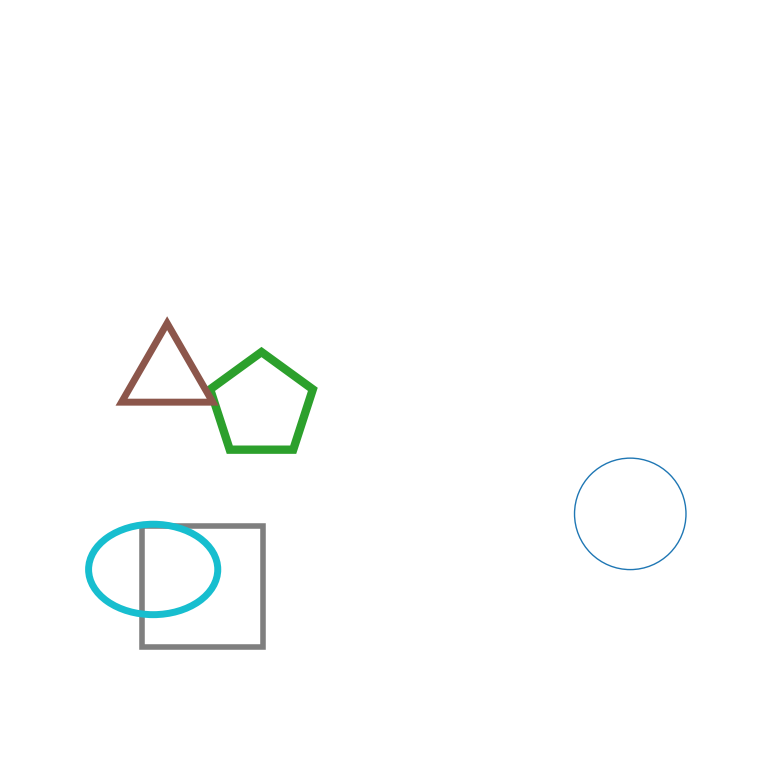[{"shape": "circle", "thickness": 0.5, "radius": 0.36, "center": [0.819, 0.333]}, {"shape": "pentagon", "thickness": 3, "radius": 0.35, "center": [0.34, 0.473]}, {"shape": "triangle", "thickness": 2.5, "radius": 0.34, "center": [0.217, 0.512]}, {"shape": "square", "thickness": 2, "radius": 0.39, "center": [0.263, 0.238]}, {"shape": "oval", "thickness": 2.5, "radius": 0.42, "center": [0.199, 0.26]}]